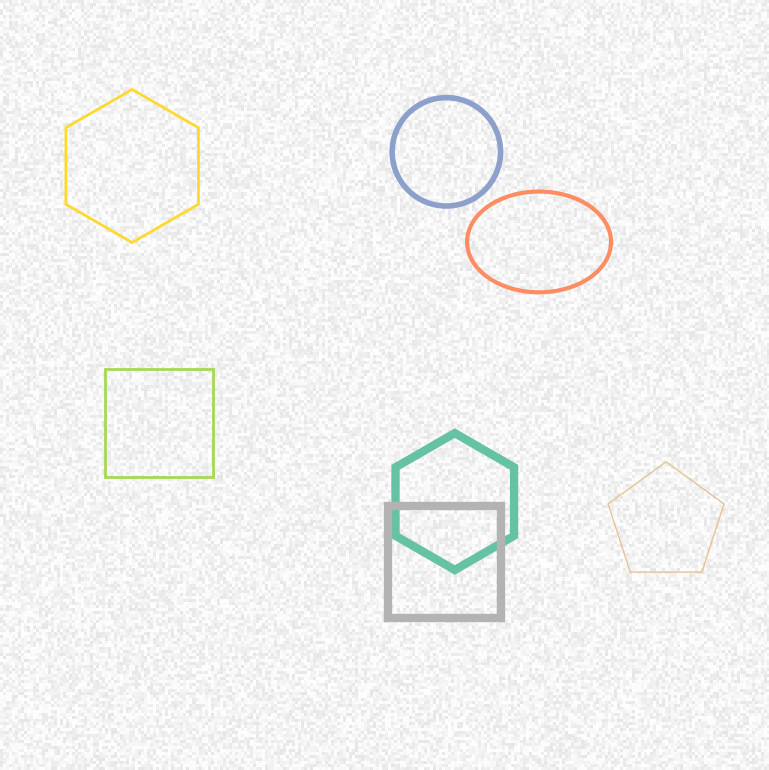[{"shape": "hexagon", "thickness": 3, "radius": 0.44, "center": [0.591, 0.349]}, {"shape": "oval", "thickness": 1.5, "radius": 0.47, "center": [0.7, 0.686]}, {"shape": "circle", "thickness": 2, "radius": 0.35, "center": [0.58, 0.803]}, {"shape": "square", "thickness": 1, "radius": 0.35, "center": [0.207, 0.451]}, {"shape": "hexagon", "thickness": 1, "radius": 0.5, "center": [0.172, 0.784]}, {"shape": "pentagon", "thickness": 0.5, "radius": 0.4, "center": [0.865, 0.321]}, {"shape": "square", "thickness": 3, "radius": 0.36, "center": [0.577, 0.27]}]